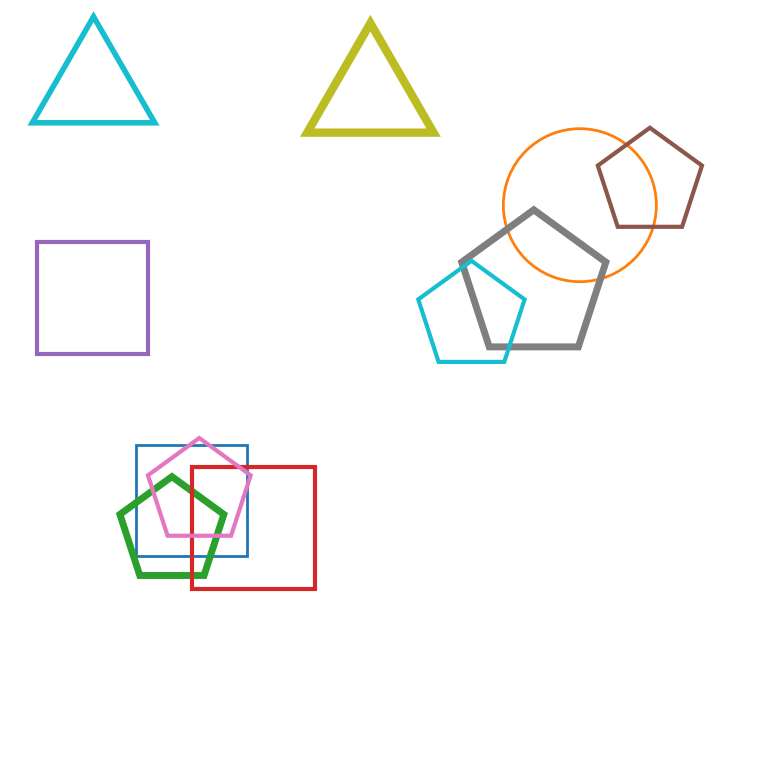[{"shape": "square", "thickness": 1, "radius": 0.36, "center": [0.249, 0.35]}, {"shape": "circle", "thickness": 1, "radius": 0.5, "center": [0.753, 0.734]}, {"shape": "pentagon", "thickness": 2.5, "radius": 0.35, "center": [0.223, 0.31]}, {"shape": "square", "thickness": 1.5, "radius": 0.4, "center": [0.329, 0.314]}, {"shape": "square", "thickness": 1.5, "radius": 0.36, "center": [0.12, 0.613]}, {"shape": "pentagon", "thickness": 1.5, "radius": 0.36, "center": [0.844, 0.763]}, {"shape": "pentagon", "thickness": 1.5, "radius": 0.35, "center": [0.259, 0.361]}, {"shape": "pentagon", "thickness": 2.5, "radius": 0.49, "center": [0.693, 0.629]}, {"shape": "triangle", "thickness": 3, "radius": 0.47, "center": [0.481, 0.875]}, {"shape": "pentagon", "thickness": 1.5, "radius": 0.36, "center": [0.612, 0.589]}, {"shape": "triangle", "thickness": 2, "radius": 0.46, "center": [0.121, 0.886]}]